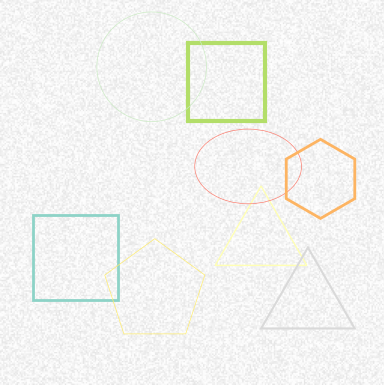[{"shape": "square", "thickness": 2, "radius": 0.55, "center": [0.196, 0.331]}, {"shape": "triangle", "thickness": 1, "radius": 0.69, "center": [0.678, 0.379]}, {"shape": "oval", "thickness": 0.5, "radius": 0.69, "center": [0.644, 0.568]}, {"shape": "hexagon", "thickness": 2, "radius": 0.51, "center": [0.833, 0.535]}, {"shape": "square", "thickness": 3, "radius": 0.5, "center": [0.588, 0.787]}, {"shape": "triangle", "thickness": 1.5, "radius": 0.7, "center": [0.8, 0.217]}, {"shape": "circle", "thickness": 0.5, "radius": 0.71, "center": [0.394, 0.827]}, {"shape": "pentagon", "thickness": 0.5, "radius": 0.68, "center": [0.402, 0.243]}]